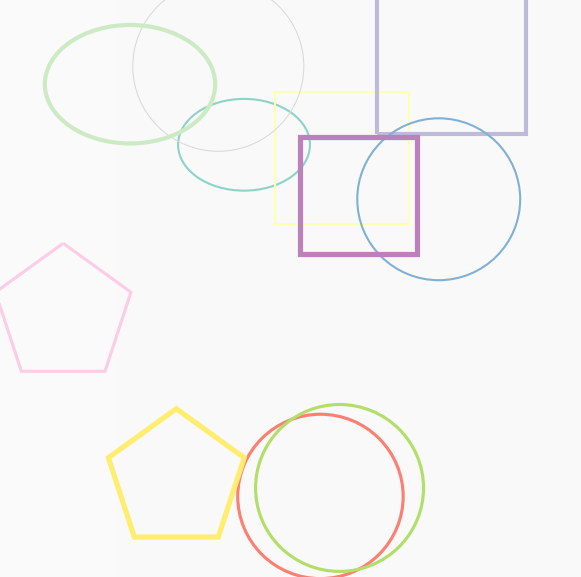[{"shape": "oval", "thickness": 1, "radius": 0.57, "center": [0.42, 0.748]}, {"shape": "square", "thickness": 1, "radius": 0.58, "center": [0.588, 0.726]}, {"shape": "square", "thickness": 2, "radius": 0.64, "center": [0.777, 0.896]}, {"shape": "circle", "thickness": 1.5, "radius": 0.71, "center": [0.551, 0.14]}, {"shape": "circle", "thickness": 1, "radius": 0.7, "center": [0.755, 0.654]}, {"shape": "circle", "thickness": 1.5, "radius": 0.72, "center": [0.584, 0.154]}, {"shape": "pentagon", "thickness": 1.5, "radius": 0.61, "center": [0.109, 0.455]}, {"shape": "circle", "thickness": 0.5, "radius": 0.74, "center": [0.376, 0.884]}, {"shape": "square", "thickness": 2.5, "radius": 0.51, "center": [0.617, 0.661]}, {"shape": "oval", "thickness": 2, "radius": 0.73, "center": [0.224, 0.853]}, {"shape": "pentagon", "thickness": 2.5, "radius": 0.61, "center": [0.303, 0.169]}]